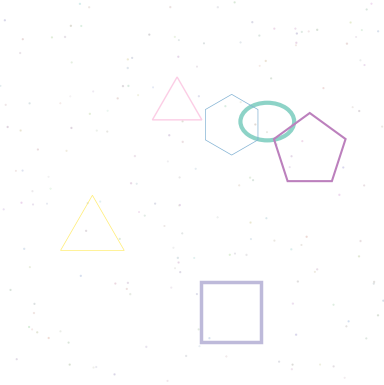[{"shape": "oval", "thickness": 3, "radius": 0.35, "center": [0.694, 0.684]}, {"shape": "square", "thickness": 2.5, "radius": 0.39, "center": [0.6, 0.19]}, {"shape": "hexagon", "thickness": 0.5, "radius": 0.39, "center": [0.602, 0.676]}, {"shape": "triangle", "thickness": 1, "radius": 0.37, "center": [0.46, 0.726]}, {"shape": "pentagon", "thickness": 1.5, "radius": 0.49, "center": [0.805, 0.609]}, {"shape": "triangle", "thickness": 0.5, "radius": 0.48, "center": [0.24, 0.397]}]